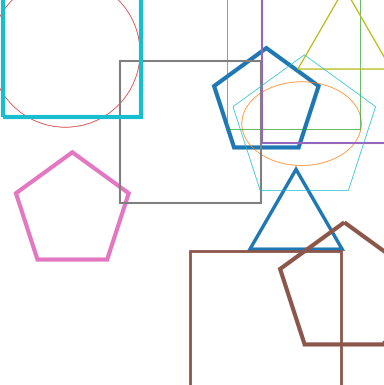[{"shape": "triangle", "thickness": 2.5, "radius": 0.69, "center": [0.769, 0.422]}, {"shape": "pentagon", "thickness": 3, "radius": 0.71, "center": [0.692, 0.732]}, {"shape": "oval", "thickness": 0.5, "radius": 0.78, "center": [0.783, 0.679]}, {"shape": "square", "thickness": 0.5, "radius": 0.87, "center": [0.762, 0.838]}, {"shape": "circle", "thickness": 0.5, "radius": 0.97, "center": [0.17, 0.863]}, {"shape": "square", "thickness": 1.5, "radius": 0.98, "center": [0.875, 0.824]}, {"shape": "pentagon", "thickness": 3, "radius": 0.88, "center": [0.894, 0.247]}, {"shape": "square", "thickness": 2, "radius": 0.98, "center": [0.69, 0.151]}, {"shape": "pentagon", "thickness": 3, "radius": 0.77, "center": [0.188, 0.45]}, {"shape": "square", "thickness": 1.5, "radius": 0.92, "center": [0.495, 0.658]}, {"shape": "triangle", "thickness": 1, "radius": 0.7, "center": [0.895, 0.891]}, {"shape": "square", "thickness": 3, "radius": 0.9, "center": [0.186, 0.875]}, {"shape": "pentagon", "thickness": 0.5, "radius": 0.97, "center": [0.79, 0.663]}]